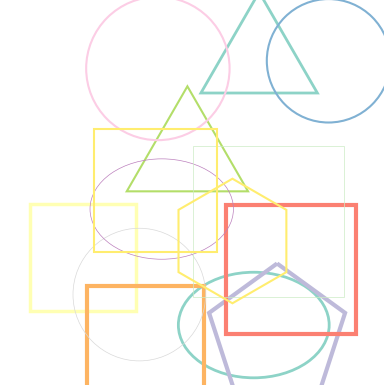[{"shape": "triangle", "thickness": 2, "radius": 0.87, "center": [0.673, 0.846]}, {"shape": "oval", "thickness": 2, "radius": 0.98, "center": [0.659, 0.156]}, {"shape": "square", "thickness": 2.5, "radius": 0.69, "center": [0.215, 0.331]}, {"shape": "pentagon", "thickness": 3, "radius": 0.93, "center": [0.72, 0.13]}, {"shape": "square", "thickness": 3, "radius": 0.84, "center": [0.755, 0.3]}, {"shape": "circle", "thickness": 1.5, "radius": 0.8, "center": [0.853, 0.842]}, {"shape": "square", "thickness": 3, "radius": 0.76, "center": [0.379, 0.105]}, {"shape": "triangle", "thickness": 1.5, "radius": 0.91, "center": [0.487, 0.594]}, {"shape": "circle", "thickness": 1.5, "radius": 0.93, "center": [0.41, 0.822]}, {"shape": "circle", "thickness": 0.5, "radius": 0.86, "center": [0.362, 0.235]}, {"shape": "oval", "thickness": 0.5, "radius": 0.93, "center": [0.42, 0.457]}, {"shape": "square", "thickness": 0.5, "radius": 0.98, "center": [0.697, 0.425]}, {"shape": "hexagon", "thickness": 1.5, "radius": 0.81, "center": [0.604, 0.374]}, {"shape": "square", "thickness": 1.5, "radius": 0.8, "center": [0.404, 0.504]}]